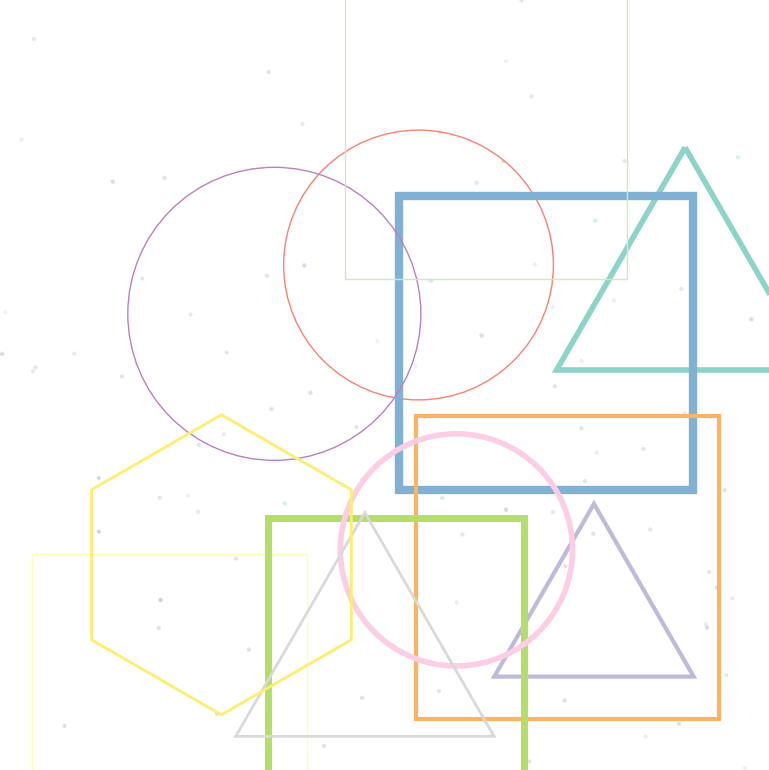[{"shape": "triangle", "thickness": 2, "radius": 0.96, "center": [0.89, 0.616]}, {"shape": "square", "thickness": 0.5, "radius": 0.89, "center": [0.22, 0.102]}, {"shape": "triangle", "thickness": 1.5, "radius": 0.75, "center": [0.771, 0.196]}, {"shape": "circle", "thickness": 0.5, "radius": 0.88, "center": [0.544, 0.656]}, {"shape": "square", "thickness": 3, "radius": 0.95, "center": [0.71, 0.555]}, {"shape": "square", "thickness": 1.5, "radius": 0.98, "center": [0.738, 0.263]}, {"shape": "square", "thickness": 2.5, "radius": 0.83, "center": [0.514, 0.162]}, {"shape": "circle", "thickness": 2, "radius": 0.75, "center": [0.593, 0.286]}, {"shape": "triangle", "thickness": 1, "radius": 0.97, "center": [0.474, 0.141]}, {"shape": "circle", "thickness": 0.5, "radius": 0.95, "center": [0.356, 0.592]}, {"shape": "square", "thickness": 0.5, "radius": 0.92, "center": [0.631, 0.821]}, {"shape": "hexagon", "thickness": 1, "radius": 0.97, "center": [0.288, 0.267]}]